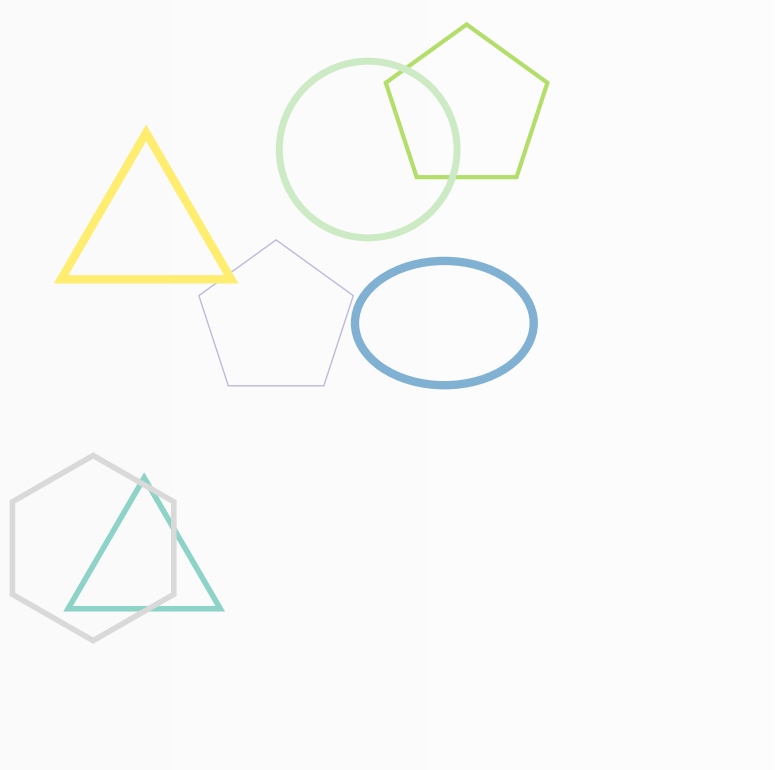[{"shape": "triangle", "thickness": 2, "radius": 0.57, "center": [0.186, 0.266]}, {"shape": "pentagon", "thickness": 0.5, "radius": 0.52, "center": [0.356, 0.584]}, {"shape": "oval", "thickness": 3, "radius": 0.58, "center": [0.573, 0.58]}, {"shape": "pentagon", "thickness": 1.5, "radius": 0.55, "center": [0.602, 0.859]}, {"shape": "hexagon", "thickness": 2, "radius": 0.6, "center": [0.12, 0.288]}, {"shape": "circle", "thickness": 2.5, "radius": 0.57, "center": [0.475, 0.806]}, {"shape": "triangle", "thickness": 3, "radius": 0.63, "center": [0.189, 0.701]}]